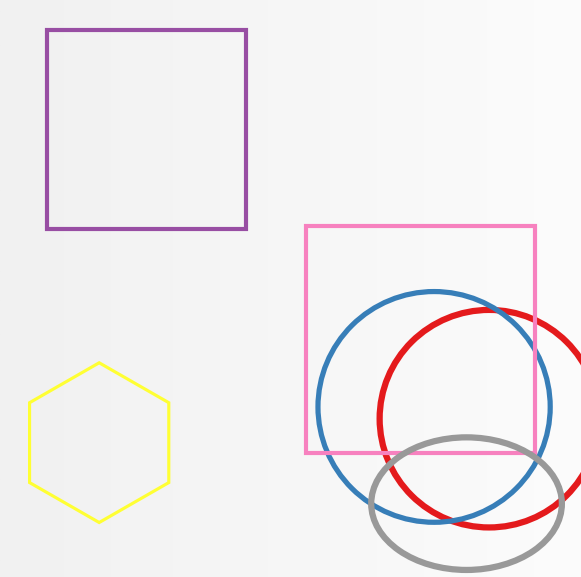[{"shape": "circle", "thickness": 3, "radius": 0.94, "center": [0.841, 0.274]}, {"shape": "circle", "thickness": 2.5, "radius": 1.0, "center": [0.747, 0.295]}, {"shape": "square", "thickness": 2, "radius": 0.86, "center": [0.252, 0.775]}, {"shape": "hexagon", "thickness": 1.5, "radius": 0.69, "center": [0.171, 0.233]}, {"shape": "square", "thickness": 2, "radius": 0.98, "center": [0.723, 0.411]}, {"shape": "oval", "thickness": 3, "radius": 0.82, "center": [0.803, 0.127]}]